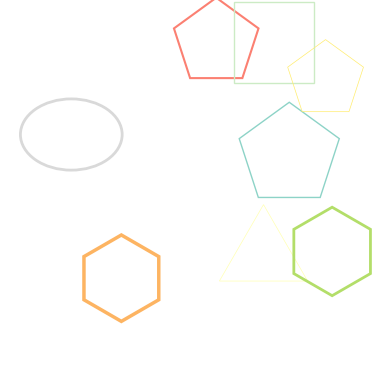[{"shape": "pentagon", "thickness": 1, "radius": 0.68, "center": [0.751, 0.598]}, {"shape": "triangle", "thickness": 0.5, "radius": 0.66, "center": [0.684, 0.336]}, {"shape": "pentagon", "thickness": 1.5, "radius": 0.58, "center": [0.562, 0.891]}, {"shape": "hexagon", "thickness": 2.5, "radius": 0.56, "center": [0.315, 0.277]}, {"shape": "hexagon", "thickness": 2, "radius": 0.57, "center": [0.863, 0.347]}, {"shape": "oval", "thickness": 2, "radius": 0.66, "center": [0.185, 0.651]}, {"shape": "square", "thickness": 1, "radius": 0.52, "center": [0.712, 0.889]}, {"shape": "pentagon", "thickness": 0.5, "radius": 0.52, "center": [0.846, 0.794]}]